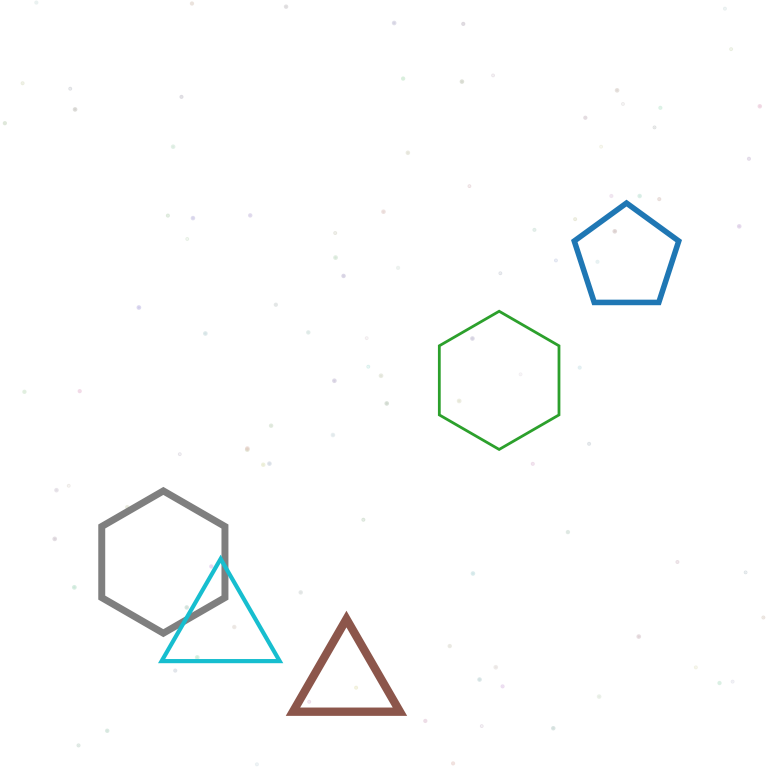[{"shape": "pentagon", "thickness": 2, "radius": 0.36, "center": [0.814, 0.665]}, {"shape": "hexagon", "thickness": 1, "radius": 0.45, "center": [0.648, 0.506]}, {"shape": "triangle", "thickness": 3, "radius": 0.4, "center": [0.45, 0.116]}, {"shape": "hexagon", "thickness": 2.5, "radius": 0.46, "center": [0.212, 0.27]}, {"shape": "triangle", "thickness": 1.5, "radius": 0.44, "center": [0.287, 0.186]}]